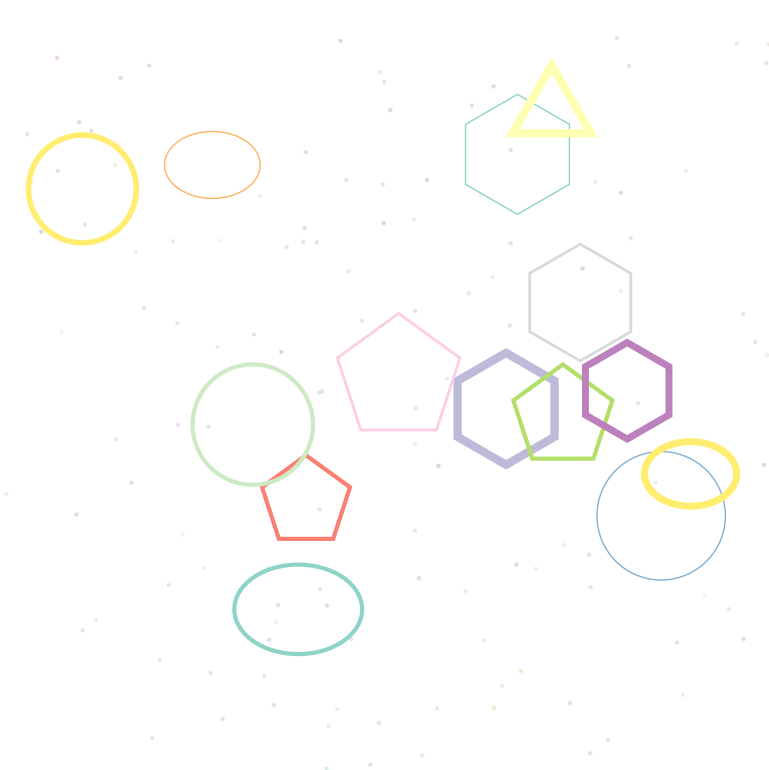[{"shape": "hexagon", "thickness": 0.5, "radius": 0.39, "center": [0.672, 0.8]}, {"shape": "oval", "thickness": 1.5, "radius": 0.42, "center": [0.387, 0.209]}, {"shape": "triangle", "thickness": 3, "radius": 0.29, "center": [0.716, 0.856]}, {"shape": "hexagon", "thickness": 3, "radius": 0.36, "center": [0.657, 0.469]}, {"shape": "pentagon", "thickness": 1.5, "radius": 0.3, "center": [0.397, 0.349]}, {"shape": "circle", "thickness": 0.5, "radius": 0.42, "center": [0.859, 0.33]}, {"shape": "oval", "thickness": 0.5, "radius": 0.31, "center": [0.276, 0.786]}, {"shape": "pentagon", "thickness": 1.5, "radius": 0.34, "center": [0.731, 0.459]}, {"shape": "pentagon", "thickness": 1, "radius": 0.42, "center": [0.518, 0.509]}, {"shape": "hexagon", "thickness": 1, "radius": 0.38, "center": [0.754, 0.607]}, {"shape": "hexagon", "thickness": 2.5, "radius": 0.31, "center": [0.815, 0.492]}, {"shape": "circle", "thickness": 1.5, "radius": 0.39, "center": [0.328, 0.449]}, {"shape": "oval", "thickness": 2.5, "radius": 0.3, "center": [0.897, 0.384]}, {"shape": "circle", "thickness": 2, "radius": 0.35, "center": [0.107, 0.755]}]